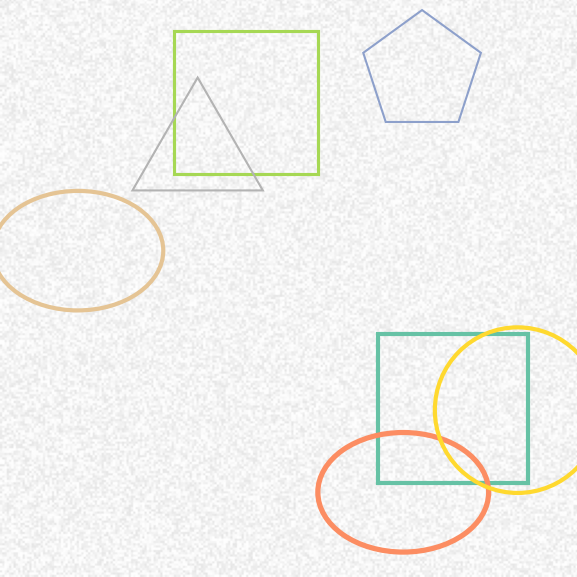[{"shape": "square", "thickness": 2, "radius": 0.65, "center": [0.784, 0.292]}, {"shape": "oval", "thickness": 2.5, "radius": 0.74, "center": [0.698, 0.147]}, {"shape": "pentagon", "thickness": 1, "radius": 0.54, "center": [0.731, 0.875]}, {"shape": "square", "thickness": 1.5, "radius": 0.62, "center": [0.426, 0.822]}, {"shape": "circle", "thickness": 2, "radius": 0.72, "center": [0.896, 0.289]}, {"shape": "oval", "thickness": 2, "radius": 0.74, "center": [0.135, 0.565]}, {"shape": "triangle", "thickness": 1, "radius": 0.65, "center": [0.342, 0.735]}]